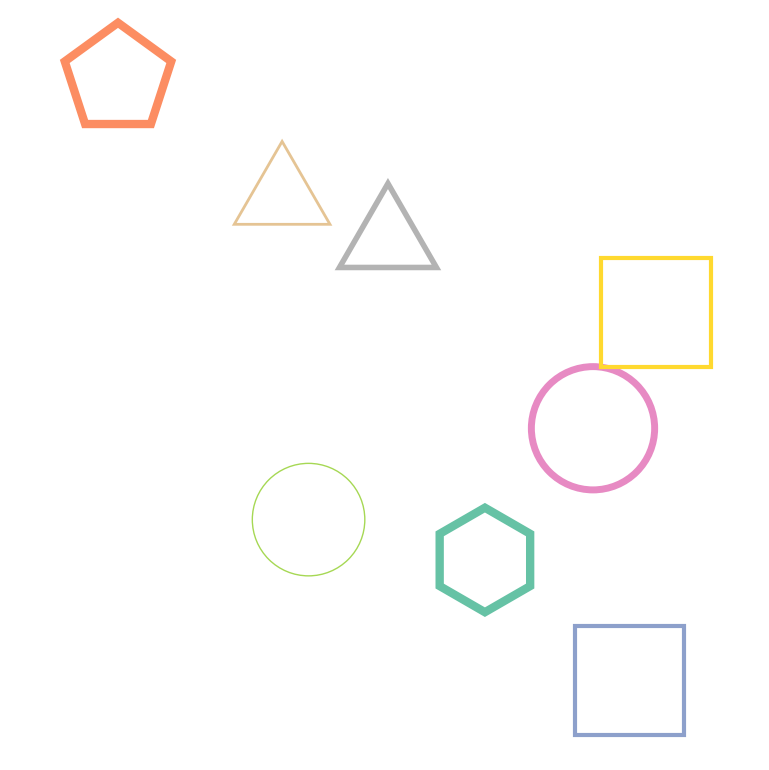[{"shape": "hexagon", "thickness": 3, "radius": 0.34, "center": [0.63, 0.273]}, {"shape": "pentagon", "thickness": 3, "radius": 0.36, "center": [0.153, 0.898]}, {"shape": "square", "thickness": 1.5, "radius": 0.35, "center": [0.818, 0.116]}, {"shape": "circle", "thickness": 2.5, "radius": 0.4, "center": [0.77, 0.444]}, {"shape": "circle", "thickness": 0.5, "radius": 0.37, "center": [0.401, 0.325]}, {"shape": "square", "thickness": 1.5, "radius": 0.36, "center": [0.852, 0.594]}, {"shape": "triangle", "thickness": 1, "radius": 0.36, "center": [0.366, 0.745]}, {"shape": "triangle", "thickness": 2, "radius": 0.36, "center": [0.504, 0.689]}]